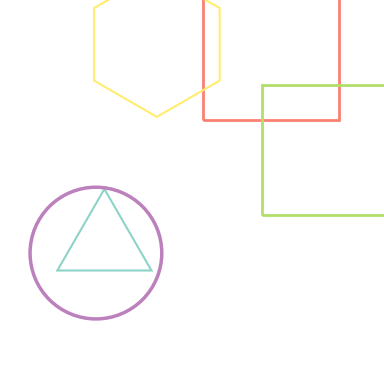[{"shape": "triangle", "thickness": 1.5, "radius": 0.71, "center": [0.271, 0.368]}, {"shape": "square", "thickness": 2, "radius": 0.88, "center": [0.704, 0.863]}, {"shape": "square", "thickness": 2, "radius": 0.85, "center": [0.849, 0.61]}, {"shape": "circle", "thickness": 2.5, "radius": 0.86, "center": [0.249, 0.343]}, {"shape": "hexagon", "thickness": 1.5, "radius": 0.94, "center": [0.407, 0.885]}]